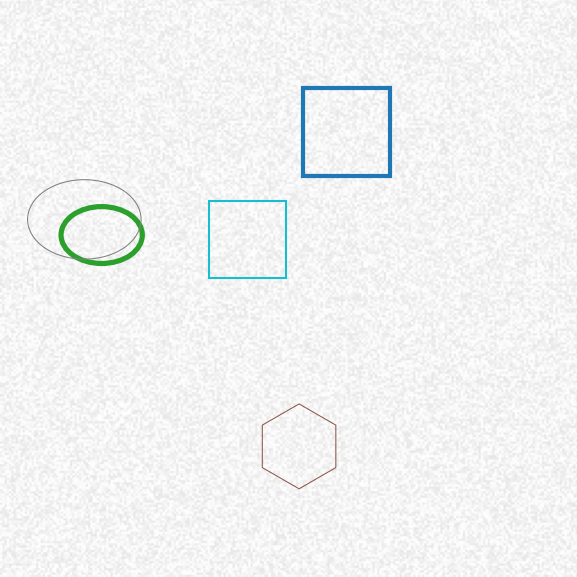[{"shape": "square", "thickness": 2, "radius": 0.38, "center": [0.6, 0.771]}, {"shape": "oval", "thickness": 2.5, "radius": 0.35, "center": [0.176, 0.592]}, {"shape": "hexagon", "thickness": 0.5, "radius": 0.37, "center": [0.518, 0.226]}, {"shape": "oval", "thickness": 0.5, "radius": 0.49, "center": [0.146, 0.619]}, {"shape": "square", "thickness": 1, "radius": 0.33, "center": [0.428, 0.584]}]